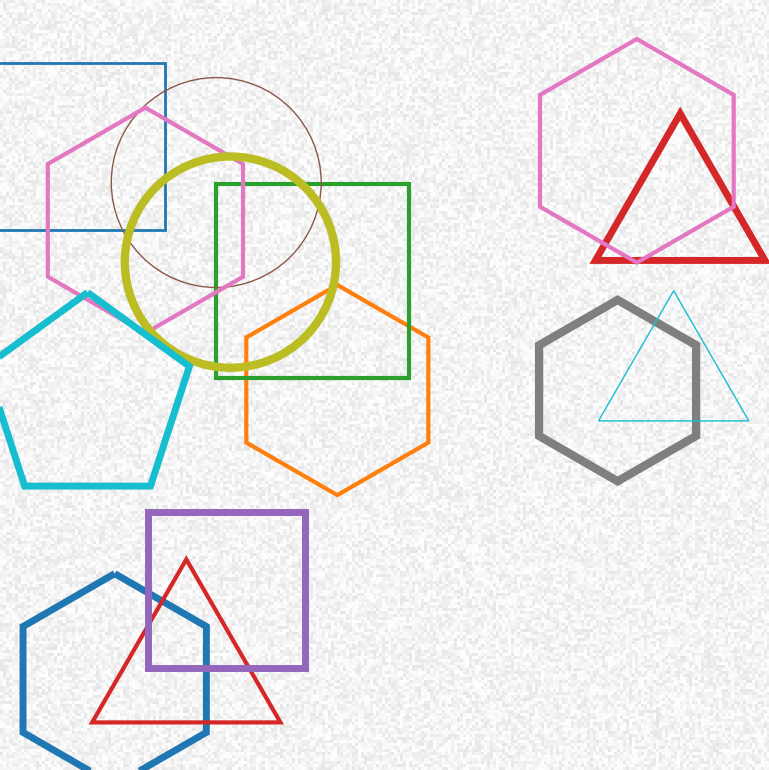[{"shape": "hexagon", "thickness": 2.5, "radius": 0.69, "center": [0.149, 0.118]}, {"shape": "square", "thickness": 1, "radius": 0.54, "center": [0.106, 0.81]}, {"shape": "hexagon", "thickness": 1.5, "radius": 0.68, "center": [0.438, 0.493]}, {"shape": "square", "thickness": 1.5, "radius": 0.63, "center": [0.405, 0.635]}, {"shape": "triangle", "thickness": 1.5, "radius": 0.71, "center": [0.242, 0.132]}, {"shape": "triangle", "thickness": 2.5, "radius": 0.64, "center": [0.883, 0.725]}, {"shape": "square", "thickness": 2.5, "radius": 0.51, "center": [0.294, 0.234]}, {"shape": "circle", "thickness": 0.5, "radius": 0.68, "center": [0.281, 0.763]}, {"shape": "hexagon", "thickness": 1.5, "radius": 0.73, "center": [0.189, 0.714]}, {"shape": "hexagon", "thickness": 1.5, "radius": 0.73, "center": [0.827, 0.804]}, {"shape": "hexagon", "thickness": 3, "radius": 0.59, "center": [0.802, 0.493]}, {"shape": "circle", "thickness": 3, "radius": 0.69, "center": [0.299, 0.66]}, {"shape": "triangle", "thickness": 0.5, "radius": 0.56, "center": [0.875, 0.51]}, {"shape": "pentagon", "thickness": 2.5, "radius": 0.7, "center": [0.114, 0.481]}]